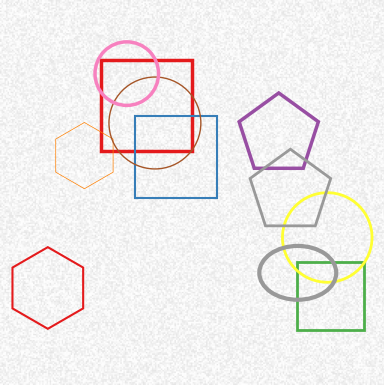[{"shape": "hexagon", "thickness": 1.5, "radius": 0.53, "center": [0.124, 0.252]}, {"shape": "square", "thickness": 2.5, "radius": 0.59, "center": [0.38, 0.727]}, {"shape": "square", "thickness": 1.5, "radius": 0.53, "center": [0.457, 0.593]}, {"shape": "square", "thickness": 2, "radius": 0.44, "center": [0.858, 0.232]}, {"shape": "pentagon", "thickness": 2.5, "radius": 0.54, "center": [0.724, 0.65]}, {"shape": "hexagon", "thickness": 0.5, "radius": 0.43, "center": [0.219, 0.596]}, {"shape": "circle", "thickness": 2, "radius": 0.58, "center": [0.85, 0.383]}, {"shape": "circle", "thickness": 1, "radius": 0.6, "center": [0.402, 0.681]}, {"shape": "circle", "thickness": 2.5, "radius": 0.41, "center": [0.329, 0.809]}, {"shape": "pentagon", "thickness": 2, "radius": 0.55, "center": [0.754, 0.502]}, {"shape": "oval", "thickness": 3, "radius": 0.5, "center": [0.773, 0.291]}]